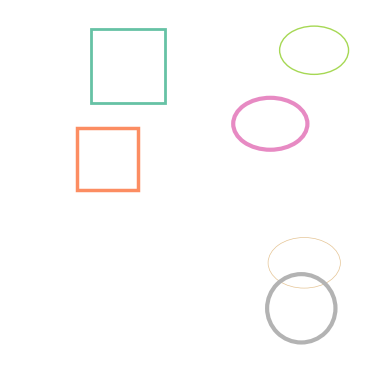[{"shape": "square", "thickness": 2, "radius": 0.48, "center": [0.333, 0.83]}, {"shape": "square", "thickness": 2.5, "radius": 0.4, "center": [0.279, 0.587]}, {"shape": "oval", "thickness": 3, "radius": 0.48, "center": [0.702, 0.679]}, {"shape": "oval", "thickness": 1, "radius": 0.45, "center": [0.816, 0.87]}, {"shape": "oval", "thickness": 0.5, "radius": 0.47, "center": [0.79, 0.317]}, {"shape": "circle", "thickness": 3, "radius": 0.44, "center": [0.783, 0.199]}]